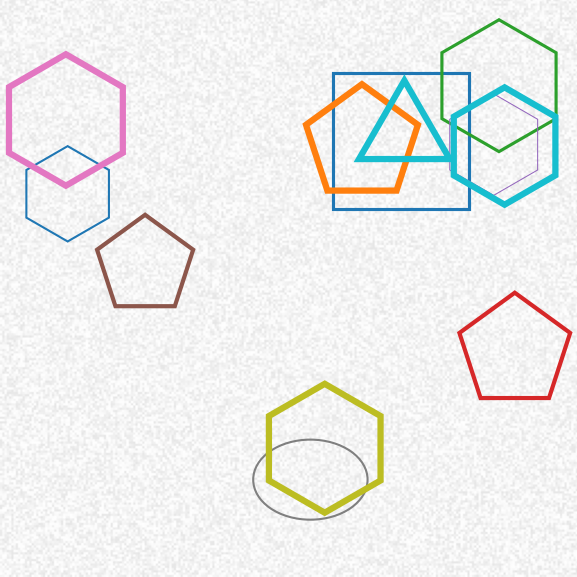[{"shape": "square", "thickness": 1.5, "radius": 0.59, "center": [0.695, 0.755]}, {"shape": "hexagon", "thickness": 1, "radius": 0.41, "center": [0.117, 0.664]}, {"shape": "pentagon", "thickness": 3, "radius": 0.51, "center": [0.627, 0.752]}, {"shape": "hexagon", "thickness": 1.5, "radius": 0.57, "center": [0.864, 0.851]}, {"shape": "pentagon", "thickness": 2, "radius": 0.5, "center": [0.891, 0.391]}, {"shape": "hexagon", "thickness": 0.5, "radius": 0.44, "center": [0.855, 0.749]}, {"shape": "pentagon", "thickness": 2, "radius": 0.44, "center": [0.251, 0.54]}, {"shape": "hexagon", "thickness": 3, "radius": 0.57, "center": [0.114, 0.791]}, {"shape": "oval", "thickness": 1, "radius": 0.5, "center": [0.537, 0.169]}, {"shape": "hexagon", "thickness": 3, "radius": 0.56, "center": [0.562, 0.223]}, {"shape": "triangle", "thickness": 3, "radius": 0.45, "center": [0.7, 0.769]}, {"shape": "hexagon", "thickness": 3, "radius": 0.51, "center": [0.874, 0.746]}]